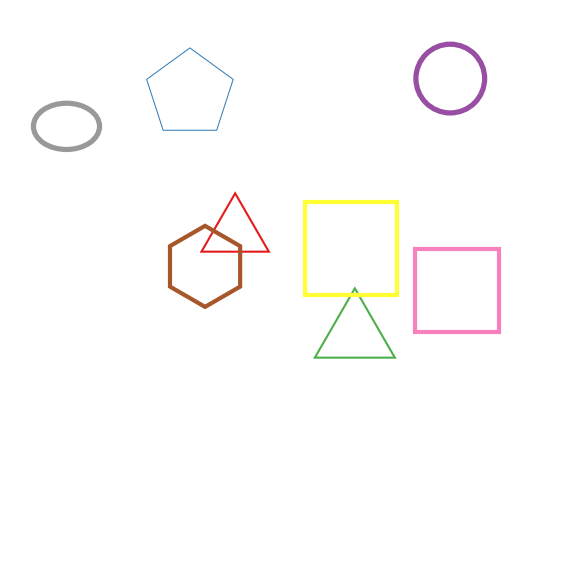[{"shape": "triangle", "thickness": 1, "radius": 0.34, "center": [0.407, 0.597]}, {"shape": "pentagon", "thickness": 0.5, "radius": 0.39, "center": [0.329, 0.837]}, {"shape": "triangle", "thickness": 1, "radius": 0.4, "center": [0.614, 0.42]}, {"shape": "circle", "thickness": 2.5, "radius": 0.3, "center": [0.78, 0.863]}, {"shape": "square", "thickness": 2, "radius": 0.4, "center": [0.608, 0.569]}, {"shape": "hexagon", "thickness": 2, "radius": 0.35, "center": [0.355, 0.538]}, {"shape": "square", "thickness": 2, "radius": 0.36, "center": [0.791, 0.496]}, {"shape": "oval", "thickness": 2.5, "radius": 0.29, "center": [0.115, 0.78]}]